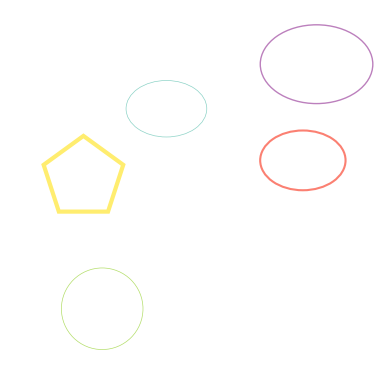[{"shape": "oval", "thickness": 0.5, "radius": 0.52, "center": [0.432, 0.718]}, {"shape": "oval", "thickness": 1.5, "radius": 0.55, "center": [0.787, 0.583]}, {"shape": "circle", "thickness": 0.5, "radius": 0.53, "center": [0.265, 0.198]}, {"shape": "oval", "thickness": 1, "radius": 0.73, "center": [0.822, 0.833]}, {"shape": "pentagon", "thickness": 3, "radius": 0.54, "center": [0.217, 0.538]}]